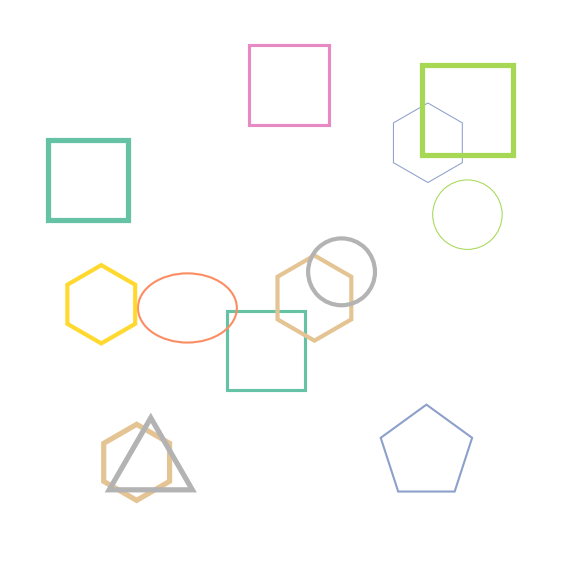[{"shape": "square", "thickness": 1.5, "radius": 0.34, "center": [0.46, 0.392]}, {"shape": "square", "thickness": 2.5, "radius": 0.35, "center": [0.152, 0.687]}, {"shape": "oval", "thickness": 1, "radius": 0.43, "center": [0.325, 0.466]}, {"shape": "pentagon", "thickness": 1, "radius": 0.42, "center": [0.738, 0.215]}, {"shape": "hexagon", "thickness": 0.5, "radius": 0.34, "center": [0.741, 0.752]}, {"shape": "square", "thickness": 1.5, "radius": 0.35, "center": [0.5, 0.851]}, {"shape": "circle", "thickness": 0.5, "radius": 0.3, "center": [0.809, 0.627]}, {"shape": "square", "thickness": 2.5, "radius": 0.39, "center": [0.81, 0.809]}, {"shape": "hexagon", "thickness": 2, "radius": 0.34, "center": [0.175, 0.472]}, {"shape": "hexagon", "thickness": 2.5, "radius": 0.33, "center": [0.237, 0.199]}, {"shape": "hexagon", "thickness": 2, "radius": 0.37, "center": [0.544, 0.483]}, {"shape": "circle", "thickness": 2, "radius": 0.29, "center": [0.591, 0.528]}, {"shape": "triangle", "thickness": 2.5, "radius": 0.42, "center": [0.261, 0.192]}]